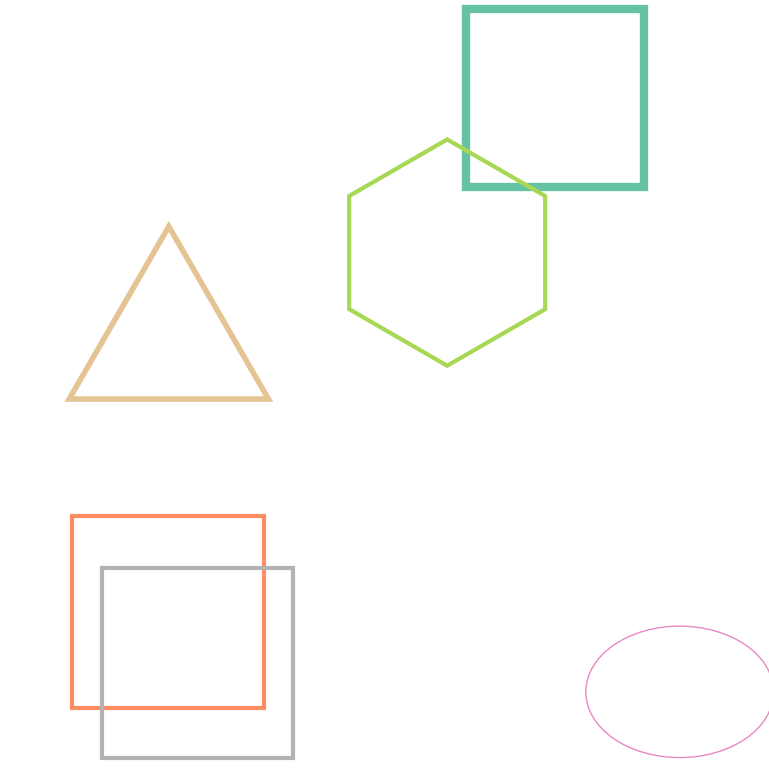[{"shape": "square", "thickness": 3, "radius": 0.58, "center": [0.721, 0.873]}, {"shape": "square", "thickness": 1.5, "radius": 0.62, "center": [0.218, 0.205]}, {"shape": "oval", "thickness": 0.5, "radius": 0.61, "center": [0.883, 0.101]}, {"shape": "hexagon", "thickness": 1.5, "radius": 0.73, "center": [0.581, 0.672]}, {"shape": "triangle", "thickness": 2, "radius": 0.75, "center": [0.219, 0.556]}, {"shape": "square", "thickness": 1.5, "radius": 0.62, "center": [0.257, 0.139]}]